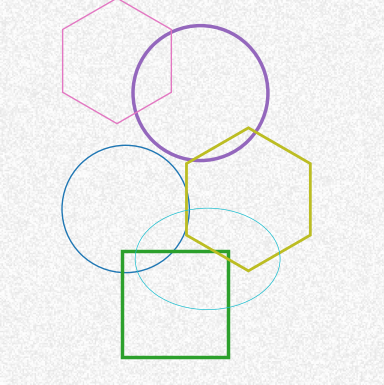[{"shape": "circle", "thickness": 1, "radius": 0.83, "center": [0.326, 0.457]}, {"shape": "square", "thickness": 2.5, "radius": 0.69, "center": [0.455, 0.209]}, {"shape": "circle", "thickness": 2.5, "radius": 0.88, "center": [0.521, 0.758]}, {"shape": "hexagon", "thickness": 1, "radius": 0.82, "center": [0.304, 0.842]}, {"shape": "hexagon", "thickness": 2, "radius": 0.93, "center": [0.645, 0.482]}, {"shape": "oval", "thickness": 0.5, "radius": 0.94, "center": [0.539, 0.328]}]